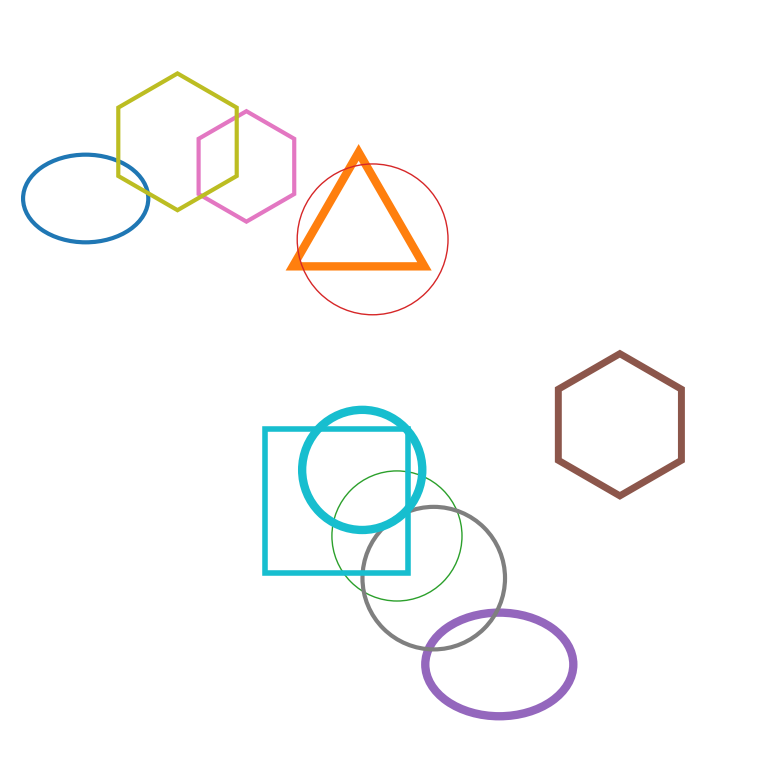[{"shape": "oval", "thickness": 1.5, "radius": 0.41, "center": [0.111, 0.742]}, {"shape": "triangle", "thickness": 3, "radius": 0.49, "center": [0.466, 0.703]}, {"shape": "circle", "thickness": 0.5, "radius": 0.42, "center": [0.516, 0.304]}, {"shape": "circle", "thickness": 0.5, "radius": 0.49, "center": [0.484, 0.689]}, {"shape": "oval", "thickness": 3, "radius": 0.48, "center": [0.648, 0.137]}, {"shape": "hexagon", "thickness": 2.5, "radius": 0.46, "center": [0.805, 0.448]}, {"shape": "hexagon", "thickness": 1.5, "radius": 0.36, "center": [0.32, 0.784]}, {"shape": "circle", "thickness": 1.5, "radius": 0.46, "center": [0.563, 0.249]}, {"shape": "hexagon", "thickness": 1.5, "radius": 0.44, "center": [0.231, 0.816]}, {"shape": "circle", "thickness": 3, "radius": 0.39, "center": [0.47, 0.39]}, {"shape": "square", "thickness": 2, "radius": 0.46, "center": [0.437, 0.349]}]